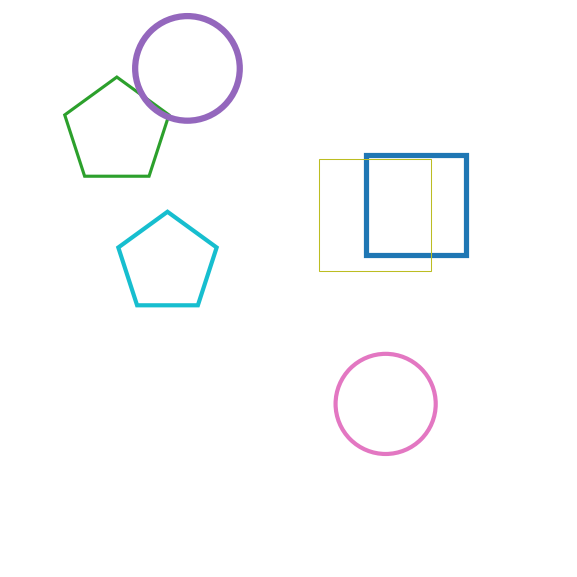[{"shape": "square", "thickness": 2.5, "radius": 0.43, "center": [0.72, 0.644]}, {"shape": "pentagon", "thickness": 1.5, "radius": 0.47, "center": [0.202, 0.771]}, {"shape": "circle", "thickness": 3, "radius": 0.45, "center": [0.325, 0.881]}, {"shape": "circle", "thickness": 2, "radius": 0.43, "center": [0.668, 0.3]}, {"shape": "square", "thickness": 0.5, "radius": 0.48, "center": [0.65, 0.626]}, {"shape": "pentagon", "thickness": 2, "radius": 0.45, "center": [0.29, 0.543]}]